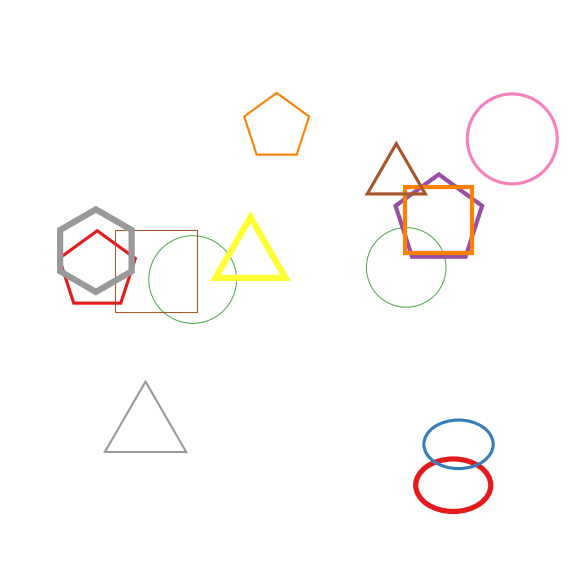[{"shape": "pentagon", "thickness": 1.5, "radius": 0.35, "center": [0.168, 0.53]}, {"shape": "oval", "thickness": 2.5, "radius": 0.32, "center": [0.785, 0.159]}, {"shape": "oval", "thickness": 1.5, "radius": 0.3, "center": [0.794, 0.23]}, {"shape": "circle", "thickness": 0.5, "radius": 0.38, "center": [0.334, 0.515]}, {"shape": "circle", "thickness": 0.5, "radius": 0.34, "center": [0.703, 0.536]}, {"shape": "pentagon", "thickness": 2, "radius": 0.39, "center": [0.76, 0.618]}, {"shape": "square", "thickness": 2, "radius": 0.29, "center": [0.76, 0.618]}, {"shape": "pentagon", "thickness": 1, "radius": 0.3, "center": [0.479, 0.779]}, {"shape": "triangle", "thickness": 3, "radius": 0.35, "center": [0.434, 0.553]}, {"shape": "square", "thickness": 0.5, "radius": 0.36, "center": [0.27, 0.53]}, {"shape": "triangle", "thickness": 1.5, "radius": 0.29, "center": [0.686, 0.692]}, {"shape": "circle", "thickness": 1.5, "radius": 0.39, "center": [0.887, 0.759]}, {"shape": "triangle", "thickness": 1, "radius": 0.41, "center": [0.252, 0.257]}, {"shape": "hexagon", "thickness": 3, "radius": 0.36, "center": [0.166, 0.565]}]